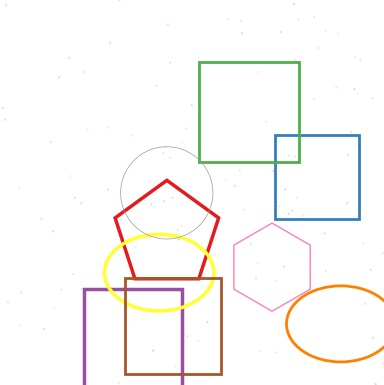[{"shape": "pentagon", "thickness": 2.5, "radius": 0.71, "center": [0.433, 0.39]}, {"shape": "square", "thickness": 2, "radius": 0.55, "center": [0.824, 0.54]}, {"shape": "square", "thickness": 2, "radius": 0.65, "center": [0.648, 0.709]}, {"shape": "square", "thickness": 2.5, "radius": 0.64, "center": [0.346, 0.122]}, {"shape": "oval", "thickness": 2, "radius": 0.71, "center": [0.885, 0.159]}, {"shape": "oval", "thickness": 2.5, "radius": 0.71, "center": [0.414, 0.292]}, {"shape": "square", "thickness": 2, "radius": 0.63, "center": [0.449, 0.153]}, {"shape": "hexagon", "thickness": 1, "radius": 0.57, "center": [0.707, 0.306]}, {"shape": "circle", "thickness": 0.5, "radius": 0.6, "center": [0.433, 0.499]}]